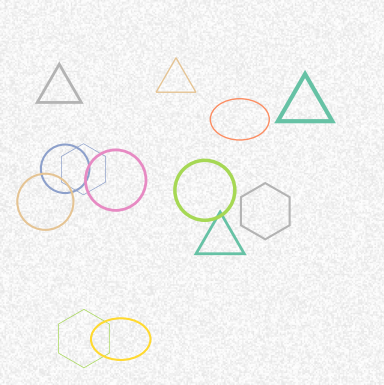[{"shape": "triangle", "thickness": 3, "radius": 0.41, "center": [0.792, 0.726]}, {"shape": "triangle", "thickness": 2, "radius": 0.36, "center": [0.572, 0.377]}, {"shape": "oval", "thickness": 1, "radius": 0.38, "center": [0.623, 0.69]}, {"shape": "circle", "thickness": 1.5, "radius": 0.31, "center": [0.169, 0.562]}, {"shape": "hexagon", "thickness": 0.5, "radius": 0.33, "center": [0.217, 0.56]}, {"shape": "circle", "thickness": 2, "radius": 0.39, "center": [0.301, 0.532]}, {"shape": "hexagon", "thickness": 0.5, "radius": 0.38, "center": [0.218, 0.121]}, {"shape": "circle", "thickness": 2.5, "radius": 0.39, "center": [0.532, 0.506]}, {"shape": "oval", "thickness": 1.5, "radius": 0.39, "center": [0.314, 0.119]}, {"shape": "circle", "thickness": 1.5, "radius": 0.36, "center": [0.118, 0.476]}, {"shape": "triangle", "thickness": 1, "radius": 0.3, "center": [0.457, 0.79]}, {"shape": "hexagon", "thickness": 1.5, "radius": 0.37, "center": [0.689, 0.451]}, {"shape": "triangle", "thickness": 2, "radius": 0.33, "center": [0.154, 0.767]}]